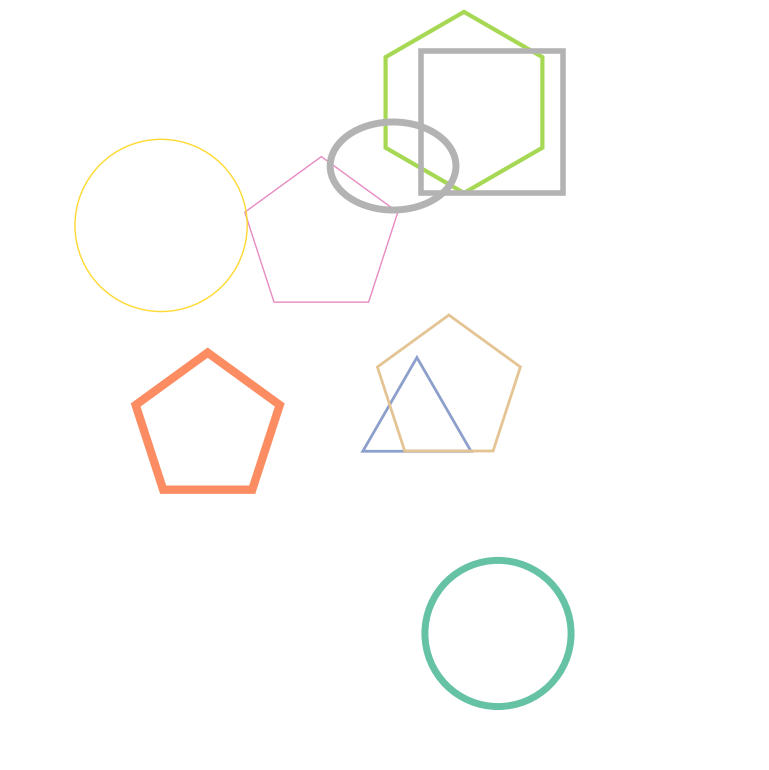[{"shape": "circle", "thickness": 2.5, "radius": 0.47, "center": [0.647, 0.177]}, {"shape": "pentagon", "thickness": 3, "radius": 0.49, "center": [0.27, 0.444]}, {"shape": "triangle", "thickness": 1, "radius": 0.41, "center": [0.541, 0.455]}, {"shape": "pentagon", "thickness": 0.5, "radius": 0.52, "center": [0.417, 0.692]}, {"shape": "hexagon", "thickness": 1.5, "radius": 0.59, "center": [0.603, 0.867]}, {"shape": "circle", "thickness": 0.5, "radius": 0.56, "center": [0.209, 0.707]}, {"shape": "pentagon", "thickness": 1, "radius": 0.49, "center": [0.583, 0.493]}, {"shape": "square", "thickness": 2, "radius": 0.46, "center": [0.639, 0.841]}, {"shape": "oval", "thickness": 2.5, "radius": 0.41, "center": [0.51, 0.784]}]